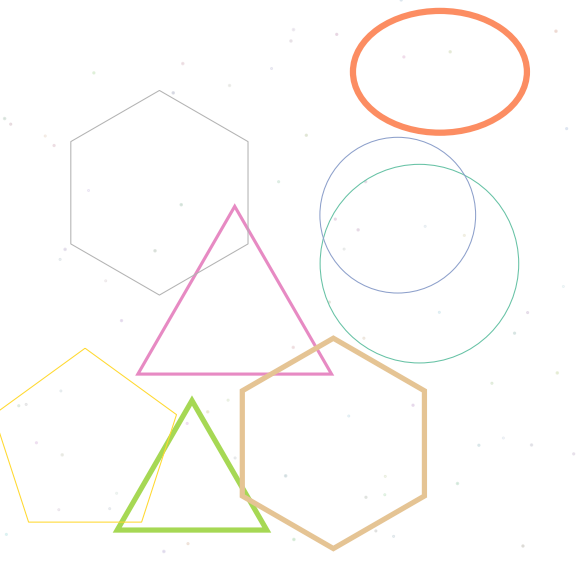[{"shape": "circle", "thickness": 0.5, "radius": 0.86, "center": [0.726, 0.543]}, {"shape": "oval", "thickness": 3, "radius": 0.75, "center": [0.762, 0.875]}, {"shape": "circle", "thickness": 0.5, "radius": 0.67, "center": [0.689, 0.627]}, {"shape": "triangle", "thickness": 1.5, "radius": 0.97, "center": [0.406, 0.448]}, {"shape": "triangle", "thickness": 2.5, "radius": 0.75, "center": [0.332, 0.156]}, {"shape": "pentagon", "thickness": 0.5, "radius": 0.83, "center": [0.147, 0.23]}, {"shape": "hexagon", "thickness": 2.5, "radius": 0.91, "center": [0.577, 0.231]}, {"shape": "hexagon", "thickness": 0.5, "radius": 0.89, "center": [0.276, 0.665]}]